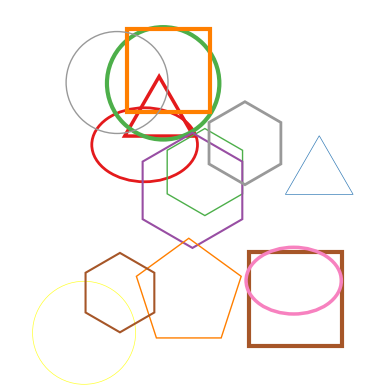[{"shape": "oval", "thickness": 2, "radius": 0.69, "center": [0.376, 0.624]}, {"shape": "triangle", "thickness": 2.5, "radius": 0.52, "center": [0.413, 0.698]}, {"shape": "triangle", "thickness": 0.5, "radius": 0.51, "center": [0.829, 0.546]}, {"shape": "circle", "thickness": 3, "radius": 0.73, "center": [0.424, 0.784]}, {"shape": "hexagon", "thickness": 1, "radius": 0.57, "center": [0.532, 0.553]}, {"shape": "hexagon", "thickness": 1.5, "radius": 0.75, "center": [0.5, 0.506]}, {"shape": "square", "thickness": 3, "radius": 0.54, "center": [0.437, 0.817]}, {"shape": "pentagon", "thickness": 1, "radius": 0.72, "center": [0.49, 0.238]}, {"shape": "circle", "thickness": 0.5, "radius": 0.67, "center": [0.218, 0.136]}, {"shape": "hexagon", "thickness": 1.5, "radius": 0.52, "center": [0.312, 0.24]}, {"shape": "square", "thickness": 3, "radius": 0.61, "center": [0.767, 0.224]}, {"shape": "oval", "thickness": 2.5, "radius": 0.62, "center": [0.763, 0.271]}, {"shape": "hexagon", "thickness": 2, "radius": 0.54, "center": [0.636, 0.628]}, {"shape": "circle", "thickness": 1, "radius": 0.66, "center": [0.304, 0.786]}]